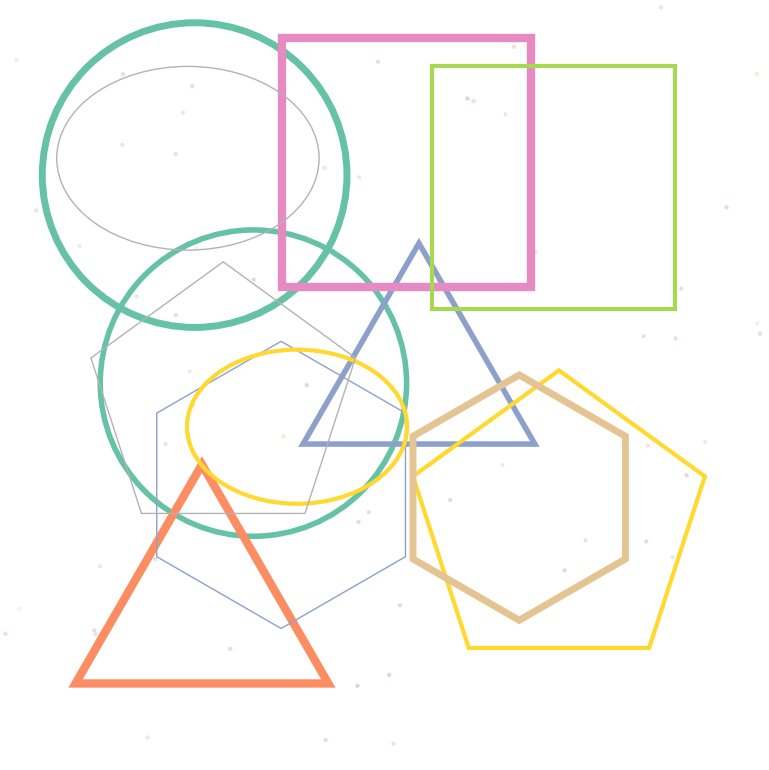[{"shape": "circle", "thickness": 2, "radius": 0.99, "center": [0.329, 0.502]}, {"shape": "circle", "thickness": 2.5, "radius": 0.99, "center": [0.253, 0.773]}, {"shape": "triangle", "thickness": 3, "radius": 0.95, "center": [0.262, 0.207]}, {"shape": "triangle", "thickness": 2, "radius": 0.87, "center": [0.544, 0.51]}, {"shape": "hexagon", "thickness": 0.5, "radius": 0.93, "center": [0.365, 0.37]}, {"shape": "square", "thickness": 3, "radius": 0.81, "center": [0.528, 0.789]}, {"shape": "square", "thickness": 1.5, "radius": 0.79, "center": [0.719, 0.756]}, {"shape": "pentagon", "thickness": 1.5, "radius": 1.0, "center": [0.726, 0.32]}, {"shape": "oval", "thickness": 1.5, "radius": 0.71, "center": [0.386, 0.446]}, {"shape": "hexagon", "thickness": 2.5, "radius": 0.8, "center": [0.674, 0.354]}, {"shape": "pentagon", "thickness": 0.5, "radius": 0.9, "center": [0.29, 0.479]}, {"shape": "oval", "thickness": 0.5, "radius": 0.85, "center": [0.244, 0.794]}]